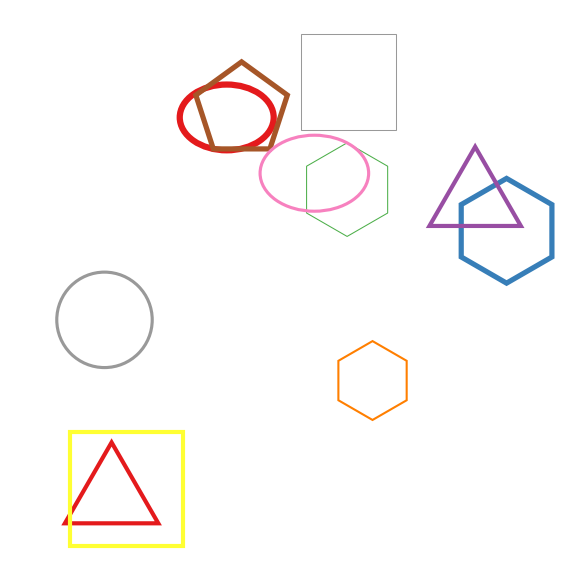[{"shape": "triangle", "thickness": 2, "radius": 0.47, "center": [0.193, 0.14]}, {"shape": "oval", "thickness": 3, "radius": 0.41, "center": [0.393, 0.796]}, {"shape": "hexagon", "thickness": 2.5, "radius": 0.45, "center": [0.877, 0.6]}, {"shape": "hexagon", "thickness": 0.5, "radius": 0.41, "center": [0.601, 0.671]}, {"shape": "triangle", "thickness": 2, "radius": 0.46, "center": [0.823, 0.654]}, {"shape": "hexagon", "thickness": 1, "radius": 0.34, "center": [0.645, 0.34]}, {"shape": "square", "thickness": 2, "radius": 0.49, "center": [0.219, 0.153]}, {"shape": "pentagon", "thickness": 2.5, "radius": 0.42, "center": [0.418, 0.809]}, {"shape": "oval", "thickness": 1.5, "radius": 0.47, "center": [0.544, 0.699]}, {"shape": "circle", "thickness": 1.5, "radius": 0.41, "center": [0.181, 0.445]}, {"shape": "square", "thickness": 0.5, "radius": 0.41, "center": [0.604, 0.857]}]